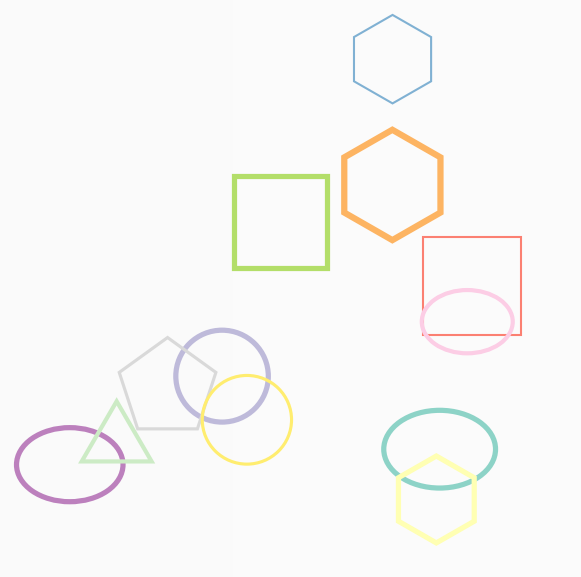[{"shape": "oval", "thickness": 2.5, "radius": 0.48, "center": [0.756, 0.221]}, {"shape": "hexagon", "thickness": 2.5, "radius": 0.38, "center": [0.751, 0.134]}, {"shape": "circle", "thickness": 2.5, "radius": 0.4, "center": [0.382, 0.348]}, {"shape": "square", "thickness": 1, "radius": 0.43, "center": [0.812, 0.503]}, {"shape": "hexagon", "thickness": 1, "radius": 0.38, "center": [0.675, 0.897]}, {"shape": "hexagon", "thickness": 3, "radius": 0.48, "center": [0.675, 0.679]}, {"shape": "square", "thickness": 2.5, "radius": 0.4, "center": [0.483, 0.614]}, {"shape": "oval", "thickness": 2, "radius": 0.39, "center": [0.804, 0.442]}, {"shape": "pentagon", "thickness": 1.5, "radius": 0.44, "center": [0.288, 0.327]}, {"shape": "oval", "thickness": 2.5, "radius": 0.46, "center": [0.12, 0.194]}, {"shape": "triangle", "thickness": 2, "radius": 0.35, "center": [0.201, 0.235]}, {"shape": "circle", "thickness": 1.5, "radius": 0.38, "center": [0.425, 0.272]}]